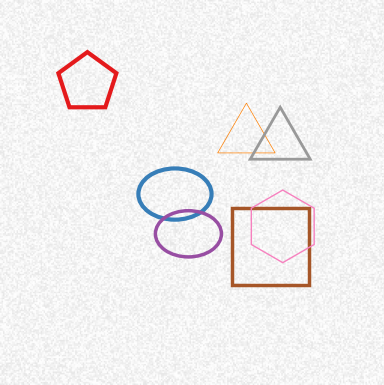[{"shape": "pentagon", "thickness": 3, "radius": 0.4, "center": [0.227, 0.785]}, {"shape": "oval", "thickness": 3, "radius": 0.48, "center": [0.454, 0.496]}, {"shape": "oval", "thickness": 2.5, "radius": 0.43, "center": [0.489, 0.393]}, {"shape": "triangle", "thickness": 0.5, "radius": 0.43, "center": [0.64, 0.646]}, {"shape": "square", "thickness": 2.5, "radius": 0.5, "center": [0.703, 0.36]}, {"shape": "hexagon", "thickness": 1, "radius": 0.47, "center": [0.734, 0.412]}, {"shape": "triangle", "thickness": 2, "radius": 0.45, "center": [0.728, 0.631]}]